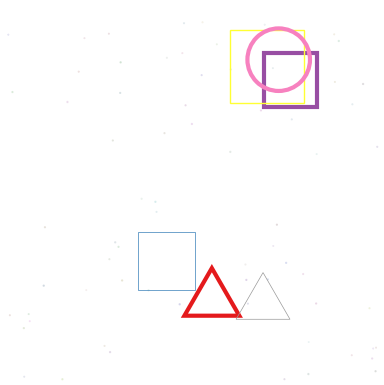[{"shape": "triangle", "thickness": 3, "radius": 0.41, "center": [0.55, 0.221]}, {"shape": "square", "thickness": 0.5, "radius": 0.37, "center": [0.433, 0.322]}, {"shape": "square", "thickness": 3, "radius": 0.35, "center": [0.754, 0.792]}, {"shape": "square", "thickness": 1, "radius": 0.48, "center": [0.692, 0.827]}, {"shape": "circle", "thickness": 3, "radius": 0.41, "center": [0.724, 0.845]}, {"shape": "triangle", "thickness": 0.5, "radius": 0.4, "center": [0.683, 0.211]}]